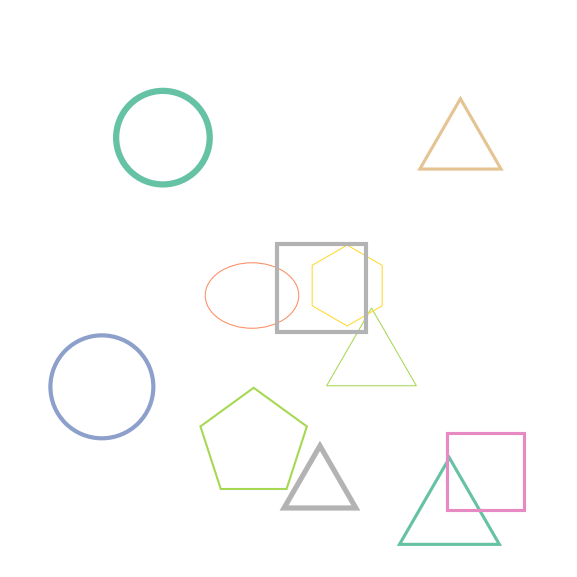[{"shape": "circle", "thickness": 3, "radius": 0.41, "center": [0.282, 0.761]}, {"shape": "triangle", "thickness": 1.5, "radius": 0.5, "center": [0.778, 0.106]}, {"shape": "oval", "thickness": 0.5, "radius": 0.4, "center": [0.436, 0.487]}, {"shape": "circle", "thickness": 2, "radius": 0.45, "center": [0.176, 0.329]}, {"shape": "square", "thickness": 1.5, "radius": 0.33, "center": [0.84, 0.183]}, {"shape": "triangle", "thickness": 0.5, "radius": 0.45, "center": [0.643, 0.376]}, {"shape": "pentagon", "thickness": 1, "radius": 0.48, "center": [0.439, 0.231]}, {"shape": "hexagon", "thickness": 0.5, "radius": 0.35, "center": [0.601, 0.505]}, {"shape": "triangle", "thickness": 1.5, "radius": 0.41, "center": [0.797, 0.747]}, {"shape": "square", "thickness": 2, "radius": 0.38, "center": [0.557, 0.5]}, {"shape": "triangle", "thickness": 2.5, "radius": 0.36, "center": [0.554, 0.155]}]